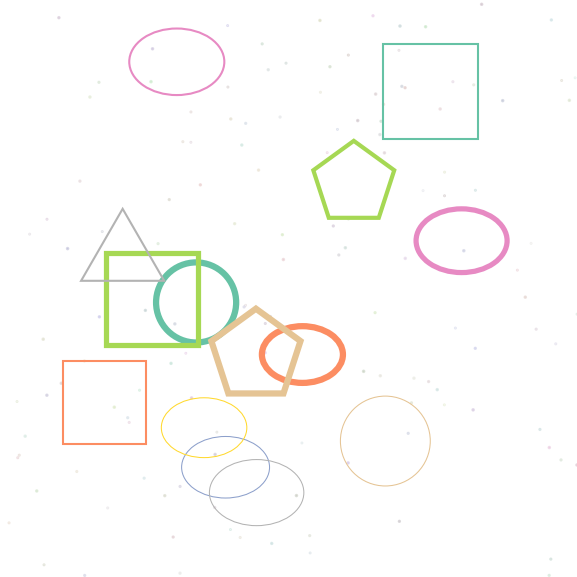[{"shape": "circle", "thickness": 3, "radius": 0.35, "center": [0.34, 0.475]}, {"shape": "square", "thickness": 1, "radius": 0.41, "center": [0.745, 0.84]}, {"shape": "square", "thickness": 1, "radius": 0.36, "center": [0.181, 0.302]}, {"shape": "oval", "thickness": 3, "radius": 0.35, "center": [0.524, 0.385]}, {"shape": "oval", "thickness": 0.5, "radius": 0.38, "center": [0.391, 0.19]}, {"shape": "oval", "thickness": 2.5, "radius": 0.39, "center": [0.799, 0.582]}, {"shape": "oval", "thickness": 1, "radius": 0.41, "center": [0.306, 0.892]}, {"shape": "square", "thickness": 2.5, "radius": 0.4, "center": [0.263, 0.481]}, {"shape": "pentagon", "thickness": 2, "radius": 0.37, "center": [0.613, 0.682]}, {"shape": "oval", "thickness": 0.5, "radius": 0.37, "center": [0.353, 0.259]}, {"shape": "circle", "thickness": 0.5, "radius": 0.39, "center": [0.667, 0.235]}, {"shape": "pentagon", "thickness": 3, "radius": 0.41, "center": [0.443, 0.383]}, {"shape": "triangle", "thickness": 1, "radius": 0.42, "center": [0.212, 0.554]}, {"shape": "oval", "thickness": 0.5, "radius": 0.41, "center": [0.444, 0.146]}]